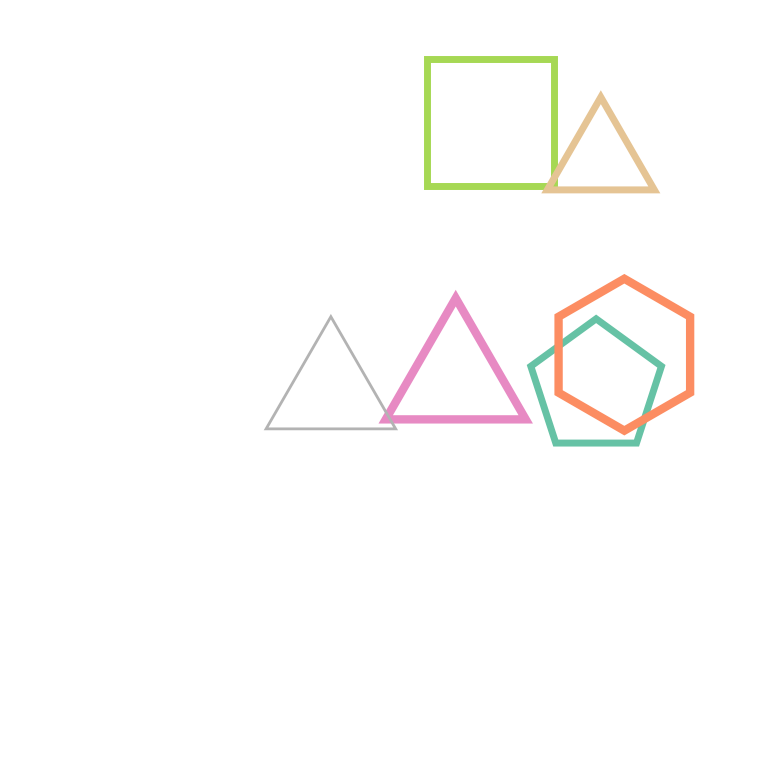[{"shape": "pentagon", "thickness": 2.5, "radius": 0.45, "center": [0.774, 0.497]}, {"shape": "hexagon", "thickness": 3, "radius": 0.49, "center": [0.811, 0.539]}, {"shape": "triangle", "thickness": 3, "radius": 0.52, "center": [0.592, 0.508]}, {"shape": "square", "thickness": 2.5, "radius": 0.41, "center": [0.637, 0.841]}, {"shape": "triangle", "thickness": 2.5, "radius": 0.4, "center": [0.78, 0.794]}, {"shape": "triangle", "thickness": 1, "radius": 0.49, "center": [0.43, 0.492]}]